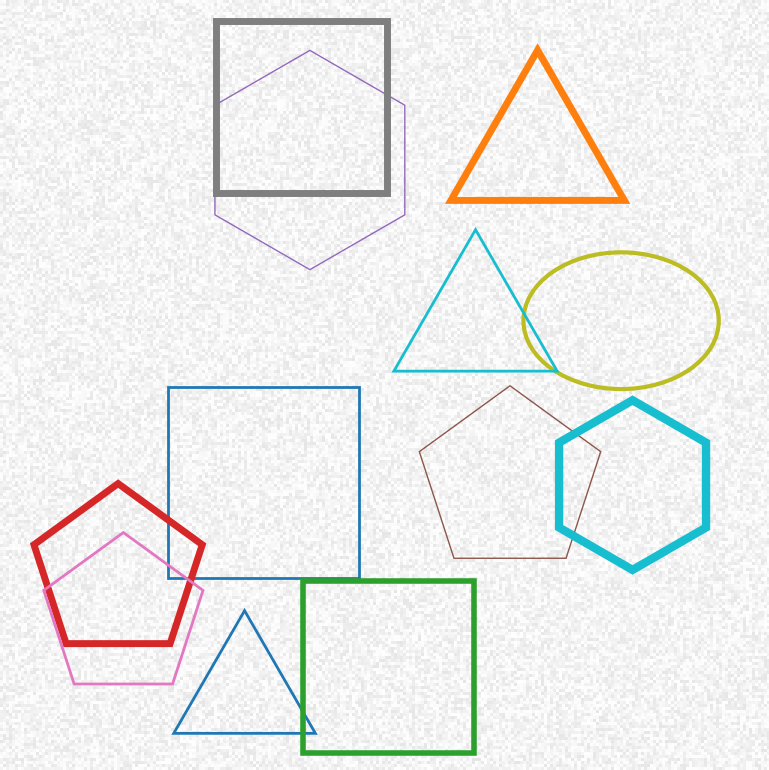[{"shape": "triangle", "thickness": 1, "radius": 0.53, "center": [0.318, 0.101]}, {"shape": "square", "thickness": 1, "radius": 0.62, "center": [0.343, 0.374]}, {"shape": "triangle", "thickness": 2.5, "radius": 0.65, "center": [0.698, 0.805]}, {"shape": "square", "thickness": 2, "radius": 0.56, "center": [0.504, 0.134]}, {"shape": "pentagon", "thickness": 2.5, "radius": 0.57, "center": [0.153, 0.257]}, {"shape": "hexagon", "thickness": 0.5, "radius": 0.71, "center": [0.402, 0.792]}, {"shape": "pentagon", "thickness": 0.5, "radius": 0.62, "center": [0.662, 0.375]}, {"shape": "pentagon", "thickness": 1, "radius": 0.54, "center": [0.16, 0.2]}, {"shape": "square", "thickness": 2.5, "radius": 0.56, "center": [0.392, 0.861]}, {"shape": "oval", "thickness": 1.5, "radius": 0.63, "center": [0.807, 0.583]}, {"shape": "triangle", "thickness": 1, "radius": 0.61, "center": [0.618, 0.579]}, {"shape": "hexagon", "thickness": 3, "radius": 0.55, "center": [0.822, 0.37]}]